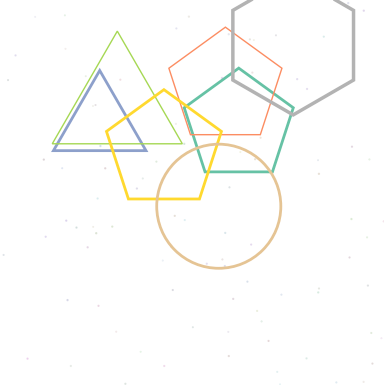[{"shape": "pentagon", "thickness": 2, "radius": 0.74, "center": [0.62, 0.674]}, {"shape": "pentagon", "thickness": 1, "radius": 0.77, "center": [0.585, 0.775]}, {"shape": "triangle", "thickness": 2, "radius": 0.69, "center": [0.259, 0.678]}, {"shape": "triangle", "thickness": 1, "radius": 0.98, "center": [0.305, 0.724]}, {"shape": "pentagon", "thickness": 2, "radius": 0.78, "center": [0.426, 0.61]}, {"shape": "circle", "thickness": 2, "radius": 0.81, "center": [0.568, 0.464]}, {"shape": "hexagon", "thickness": 2.5, "radius": 0.9, "center": [0.762, 0.883]}]